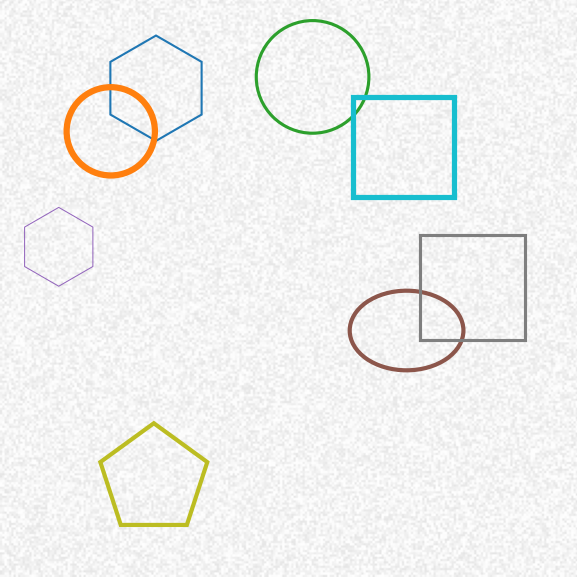[{"shape": "hexagon", "thickness": 1, "radius": 0.46, "center": [0.27, 0.846]}, {"shape": "circle", "thickness": 3, "radius": 0.38, "center": [0.192, 0.772]}, {"shape": "circle", "thickness": 1.5, "radius": 0.49, "center": [0.541, 0.866]}, {"shape": "hexagon", "thickness": 0.5, "radius": 0.34, "center": [0.102, 0.572]}, {"shape": "oval", "thickness": 2, "radius": 0.49, "center": [0.704, 0.427]}, {"shape": "square", "thickness": 1.5, "radius": 0.45, "center": [0.819, 0.501]}, {"shape": "pentagon", "thickness": 2, "radius": 0.49, "center": [0.266, 0.169]}, {"shape": "square", "thickness": 2.5, "radius": 0.44, "center": [0.699, 0.745]}]